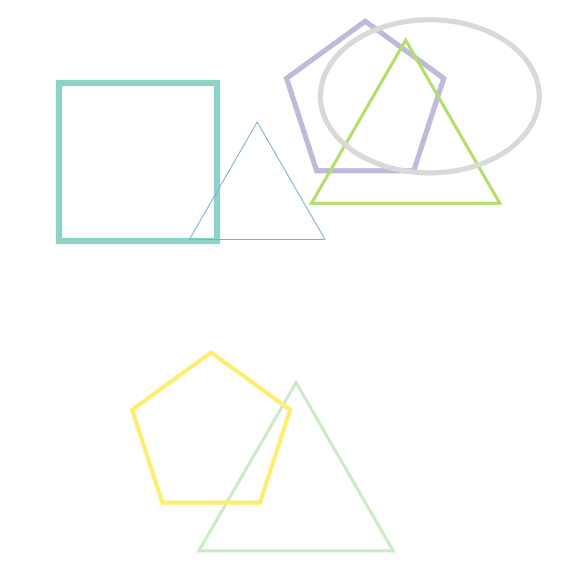[{"shape": "square", "thickness": 3, "radius": 0.68, "center": [0.239, 0.718]}, {"shape": "pentagon", "thickness": 2.5, "radius": 0.72, "center": [0.632, 0.819]}, {"shape": "triangle", "thickness": 0.5, "radius": 0.68, "center": [0.445, 0.652]}, {"shape": "triangle", "thickness": 1.5, "radius": 0.94, "center": [0.702, 0.741]}, {"shape": "oval", "thickness": 2.5, "radius": 0.95, "center": [0.744, 0.832]}, {"shape": "triangle", "thickness": 1.5, "radius": 0.97, "center": [0.513, 0.142]}, {"shape": "pentagon", "thickness": 2, "radius": 0.72, "center": [0.366, 0.245]}]